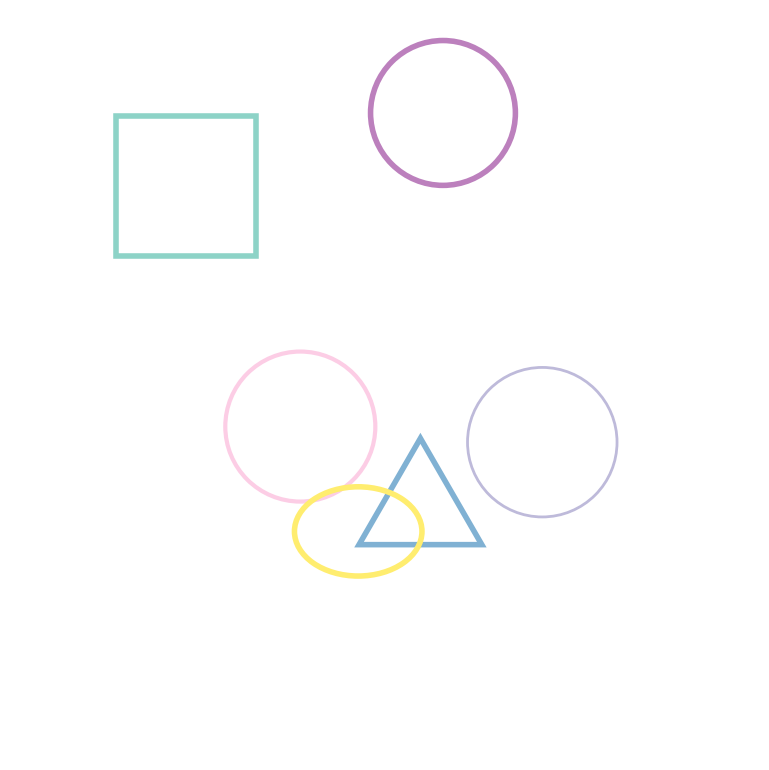[{"shape": "square", "thickness": 2, "radius": 0.45, "center": [0.242, 0.759]}, {"shape": "circle", "thickness": 1, "radius": 0.49, "center": [0.704, 0.426]}, {"shape": "triangle", "thickness": 2, "radius": 0.46, "center": [0.546, 0.339]}, {"shape": "circle", "thickness": 1.5, "radius": 0.49, "center": [0.39, 0.446]}, {"shape": "circle", "thickness": 2, "radius": 0.47, "center": [0.575, 0.853]}, {"shape": "oval", "thickness": 2, "radius": 0.41, "center": [0.465, 0.31]}]